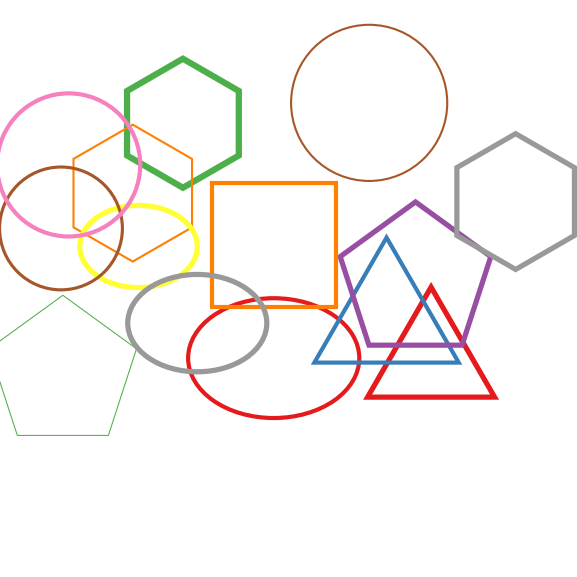[{"shape": "triangle", "thickness": 2.5, "radius": 0.63, "center": [0.746, 0.375]}, {"shape": "oval", "thickness": 2, "radius": 0.74, "center": [0.474, 0.379]}, {"shape": "triangle", "thickness": 2, "radius": 0.72, "center": [0.669, 0.443]}, {"shape": "hexagon", "thickness": 3, "radius": 0.56, "center": [0.317, 0.786]}, {"shape": "pentagon", "thickness": 0.5, "radius": 0.67, "center": [0.109, 0.354]}, {"shape": "pentagon", "thickness": 2.5, "radius": 0.69, "center": [0.719, 0.512]}, {"shape": "square", "thickness": 2, "radius": 0.54, "center": [0.475, 0.575]}, {"shape": "hexagon", "thickness": 1, "radius": 0.59, "center": [0.23, 0.665]}, {"shape": "oval", "thickness": 2.5, "radius": 0.51, "center": [0.24, 0.572]}, {"shape": "circle", "thickness": 1, "radius": 0.68, "center": [0.639, 0.821]}, {"shape": "circle", "thickness": 1.5, "radius": 0.53, "center": [0.106, 0.604]}, {"shape": "circle", "thickness": 2, "radius": 0.62, "center": [0.119, 0.714]}, {"shape": "oval", "thickness": 2.5, "radius": 0.6, "center": [0.342, 0.44]}, {"shape": "hexagon", "thickness": 2.5, "radius": 0.59, "center": [0.893, 0.65]}]